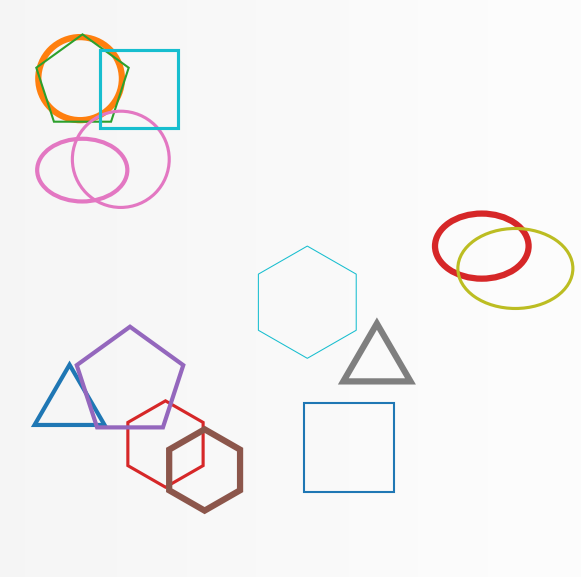[{"shape": "square", "thickness": 1, "radius": 0.39, "center": [0.6, 0.224]}, {"shape": "triangle", "thickness": 2, "radius": 0.35, "center": [0.12, 0.298]}, {"shape": "circle", "thickness": 3, "radius": 0.36, "center": [0.138, 0.863]}, {"shape": "pentagon", "thickness": 1, "radius": 0.42, "center": [0.142, 0.856]}, {"shape": "hexagon", "thickness": 1.5, "radius": 0.37, "center": [0.285, 0.23]}, {"shape": "oval", "thickness": 3, "radius": 0.4, "center": [0.829, 0.573]}, {"shape": "pentagon", "thickness": 2, "radius": 0.48, "center": [0.224, 0.337]}, {"shape": "hexagon", "thickness": 3, "radius": 0.35, "center": [0.352, 0.185]}, {"shape": "circle", "thickness": 1.5, "radius": 0.42, "center": [0.208, 0.723]}, {"shape": "oval", "thickness": 2, "radius": 0.39, "center": [0.142, 0.705]}, {"shape": "triangle", "thickness": 3, "radius": 0.33, "center": [0.648, 0.372]}, {"shape": "oval", "thickness": 1.5, "radius": 0.49, "center": [0.887, 0.534]}, {"shape": "square", "thickness": 1.5, "radius": 0.34, "center": [0.239, 0.845]}, {"shape": "hexagon", "thickness": 0.5, "radius": 0.49, "center": [0.529, 0.476]}]